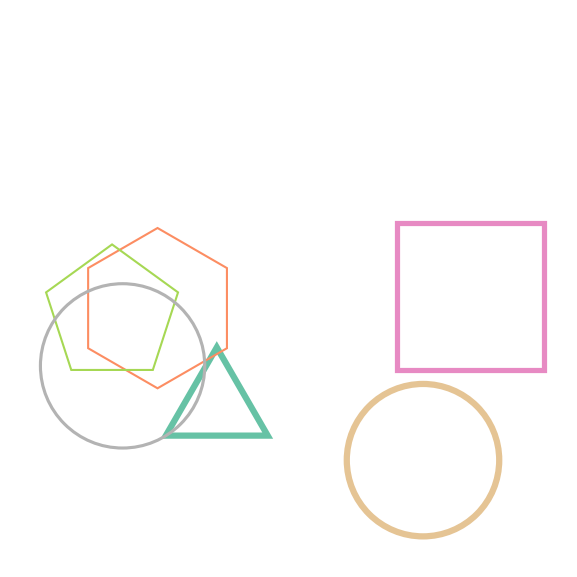[{"shape": "triangle", "thickness": 3, "radius": 0.51, "center": [0.375, 0.296]}, {"shape": "hexagon", "thickness": 1, "radius": 0.69, "center": [0.273, 0.466]}, {"shape": "square", "thickness": 2.5, "radius": 0.63, "center": [0.815, 0.486]}, {"shape": "pentagon", "thickness": 1, "radius": 0.6, "center": [0.194, 0.456]}, {"shape": "circle", "thickness": 3, "radius": 0.66, "center": [0.732, 0.202]}, {"shape": "circle", "thickness": 1.5, "radius": 0.71, "center": [0.212, 0.366]}]